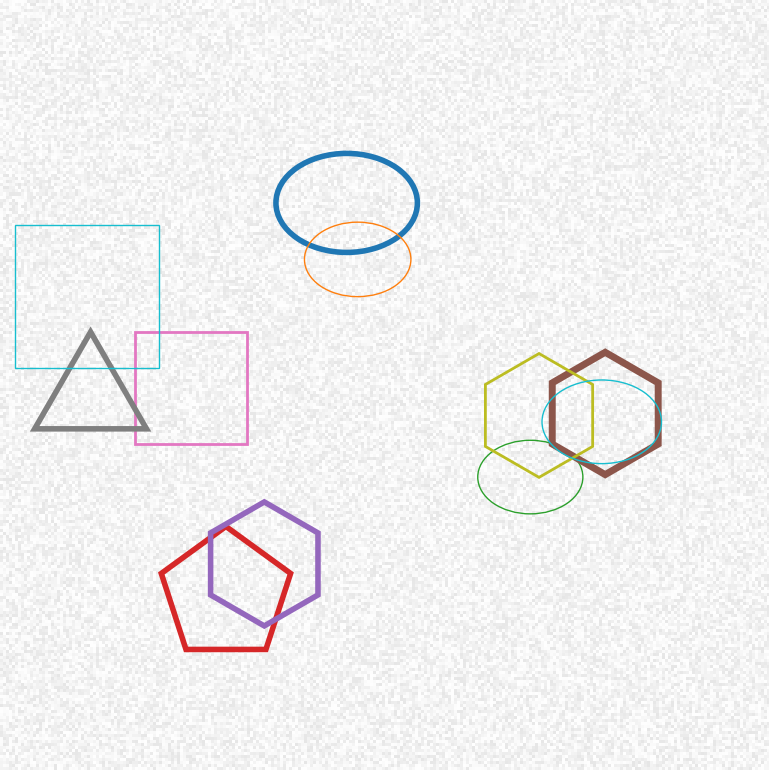[{"shape": "oval", "thickness": 2, "radius": 0.46, "center": [0.45, 0.736]}, {"shape": "oval", "thickness": 0.5, "radius": 0.35, "center": [0.465, 0.663]}, {"shape": "oval", "thickness": 0.5, "radius": 0.34, "center": [0.689, 0.38]}, {"shape": "pentagon", "thickness": 2, "radius": 0.44, "center": [0.293, 0.228]}, {"shape": "hexagon", "thickness": 2, "radius": 0.4, "center": [0.343, 0.268]}, {"shape": "hexagon", "thickness": 2.5, "radius": 0.4, "center": [0.786, 0.463]}, {"shape": "square", "thickness": 1, "radius": 0.36, "center": [0.248, 0.496]}, {"shape": "triangle", "thickness": 2, "radius": 0.42, "center": [0.118, 0.485]}, {"shape": "hexagon", "thickness": 1, "radius": 0.4, "center": [0.7, 0.46]}, {"shape": "square", "thickness": 0.5, "radius": 0.47, "center": [0.113, 0.615]}, {"shape": "oval", "thickness": 0.5, "radius": 0.39, "center": [0.781, 0.452]}]